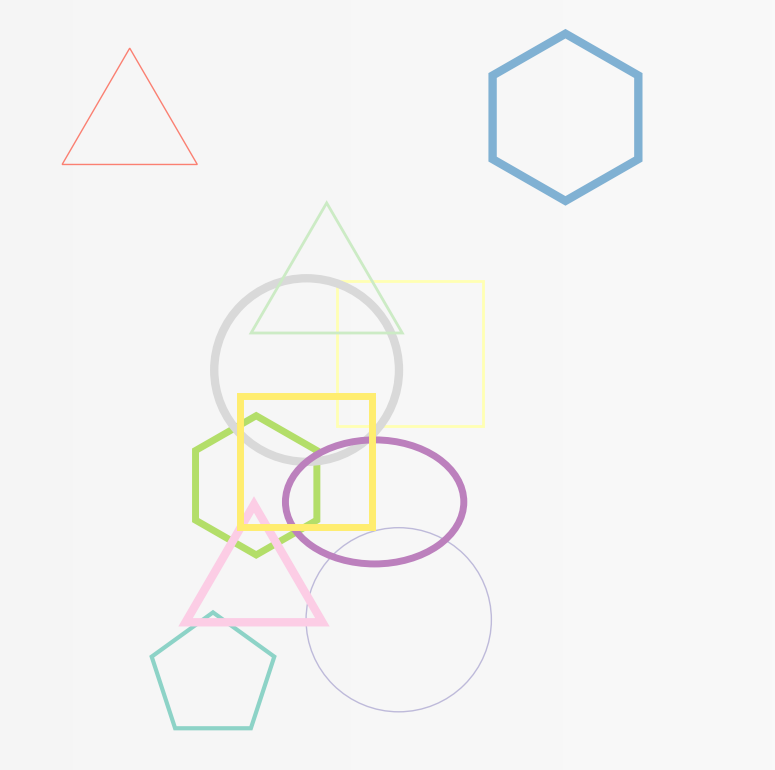[{"shape": "pentagon", "thickness": 1.5, "radius": 0.42, "center": [0.275, 0.121]}, {"shape": "square", "thickness": 1, "radius": 0.47, "center": [0.529, 0.541]}, {"shape": "circle", "thickness": 0.5, "radius": 0.6, "center": [0.514, 0.195]}, {"shape": "triangle", "thickness": 0.5, "radius": 0.5, "center": [0.167, 0.837]}, {"shape": "hexagon", "thickness": 3, "radius": 0.54, "center": [0.73, 0.848]}, {"shape": "hexagon", "thickness": 2.5, "radius": 0.45, "center": [0.331, 0.37]}, {"shape": "triangle", "thickness": 3, "radius": 0.51, "center": [0.328, 0.243]}, {"shape": "circle", "thickness": 3, "radius": 0.6, "center": [0.396, 0.519]}, {"shape": "oval", "thickness": 2.5, "radius": 0.58, "center": [0.483, 0.348]}, {"shape": "triangle", "thickness": 1, "radius": 0.56, "center": [0.422, 0.624]}, {"shape": "square", "thickness": 2.5, "radius": 0.43, "center": [0.395, 0.401]}]